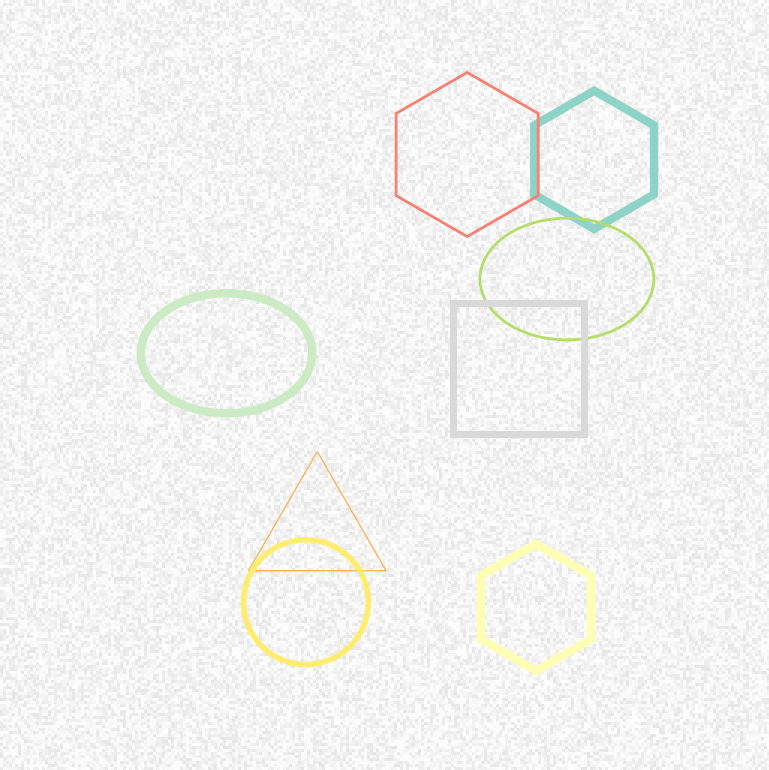[{"shape": "hexagon", "thickness": 3, "radius": 0.45, "center": [0.772, 0.792]}, {"shape": "hexagon", "thickness": 3, "radius": 0.41, "center": [0.696, 0.211]}, {"shape": "hexagon", "thickness": 1, "radius": 0.53, "center": [0.607, 0.799]}, {"shape": "triangle", "thickness": 0.5, "radius": 0.52, "center": [0.412, 0.31]}, {"shape": "oval", "thickness": 1, "radius": 0.56, "center": [0.736, 0.638]}, {"shape": "square", "thickness": 2.5, "radius": 0.43, "center": [0.674, 0.522]}, {"shape": "oval", "thickness": 3, "radius": 0.56, "center": [0.294, 0.541]}, {"shape": "circle", "thickness": 2, "radius": 0.41, "center": [0.397, 0.218]}]